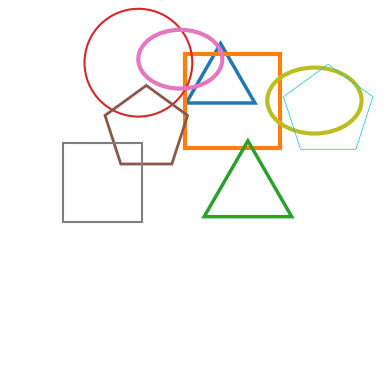[{"shape": "triangle", "thickness": 2.5, "radius": 0.51, "center": [0.573, 0.784]}, {"shape": "square", "thickness": 3, "radius": 0.61, "center": [0.604, 0.737]}, {"shape": "triangle", "thickness": 2.5, "radius": 0.66, "center": [0.644, 0.503]}, {"shape": "circle", "thickness": 1.5, "radius": 0.7, "center": [0.359, 0.837]}, {"shape": "pentagon", "thickness": 2, "radius": 0.56, "center": [0.38, 0.665]}, {"shape": "oval", "thickness": 3, "radius": 0.55, "center": [0.468, 0.846]}, {"shape": "square", "thickness": 1.5, "radius": 0.51, "center": [0.267, 0.526]}, {"shape": "oval", "thickness": 3, "radius": 0.61, "center": [0.817, 0.739]}, {"shape": "pentagon", "thickness": 0.5, "radius": 0.61, "center": [0.852, 0.711]}]